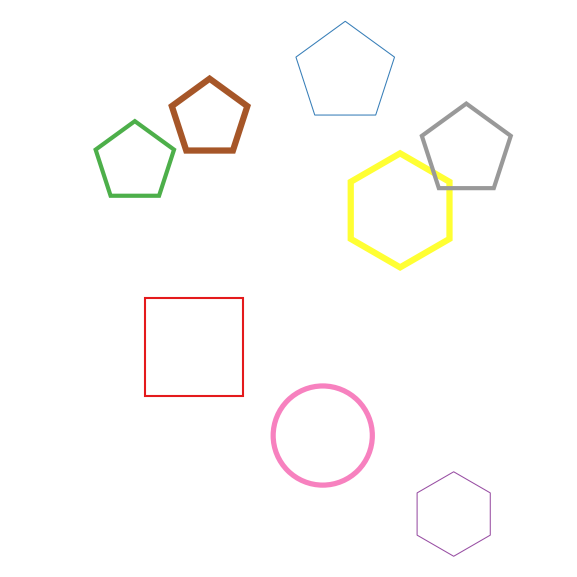[{"shape": "square", "thickness": 1, "radius": 0.42, "center": [0.336, 0.398]}, {"shape": "pentagon", "thickness": 0.5, "radius": 0.45, "center": [0.598, 0.873]}, {"shape": "pentagon", "thickness": 2, "radius": 0.36, "center": [0.233, 0.718]}, {"shape": "hexagon", "thickness": 0.5, "radius": 0.37, "center": [0.786, 0.109]}, {"shape": "hexagon", "thickness": 3, "radius": 0.49, "center": [0.693, 0.635]}, {"shape": "pentagon", "thickness": 3, "radius": 0.34, "center": [0.363, 0.794]}, {"shape": "circle", "thickness": 2.5, "radius": 0.43, "center": [0.559, 0.245]}, {"shape": "pentagon", "thickness": 2, "radius": 0.4, "center": [0.807, 0.739]}]